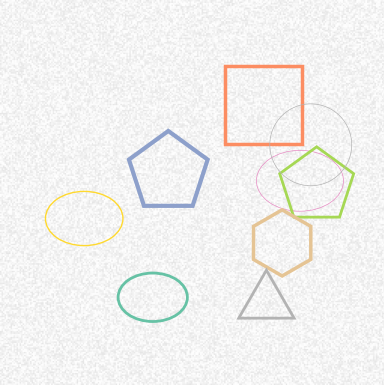[{"shape": "oval", "thickness": 2, "radius": 0.45, "center": [0.397, 0.228]}, {"shape": "square", "thickness": 2.5, "radius": 0.5, "center": [0.685, 0.727]}, {"shape": "pentagon", "thickness": 3, "radius": 0.54, "center": [0.437, 0.552]}, {"shape": "oval", "thickness": 0.5, "radius": 0.56, "center": [0.779, 0.53]}, {"shape": "pentagon", "thickness": 2, "radius": 0.5, "center": [0.823, 0.518]}, {"shape": "oval", "thickness": 1, "radius": 0.5, "center": [0.219, 0.432]}, {"shape": "hexagon", "thickness": 2.5, "radius": 0.43, "center": [0.733, 0.369]}, {"shape": "triangle", "thickness": 2, "radius": 0.42, "center": [0.692, 0.215]}, {"shape": "circle", "thickness": 0.5, "radius": 0.53, "center": [0.807, 0.624]}]